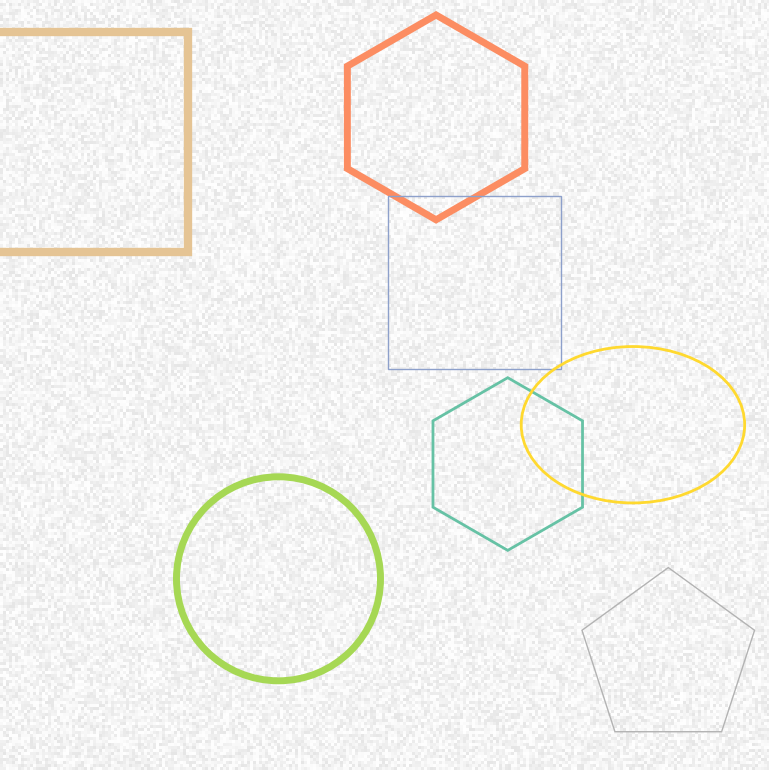[{"shape": "hexagon", "thickness": 1, "radius": 0.56, "center": [0.659, 0.397]}, {"shape": "hexagon", "thickness": 2.5, "radius": 0.67, "center": [0.566, 0.848]}, {"shape": "square", "thickness": 0.5, "radius": 0.56, "center": [0.617, 0.633]}, {"shape": "circle", "thickness": 2.5, "radius": 0.66, "center": [0.362, 0.248]}, {"shape": "oval", "thickness": 1, "radius": 0.73, "center": [0.822, 0.448]}, {"shape": "square", "thickness": 3, "radius": 0.71, "center": [0.101, 0.815]}, {"shape": "pentagon", "thickness": 0.5, "radius": 0.59, "center": [0.868, 0.145]}]